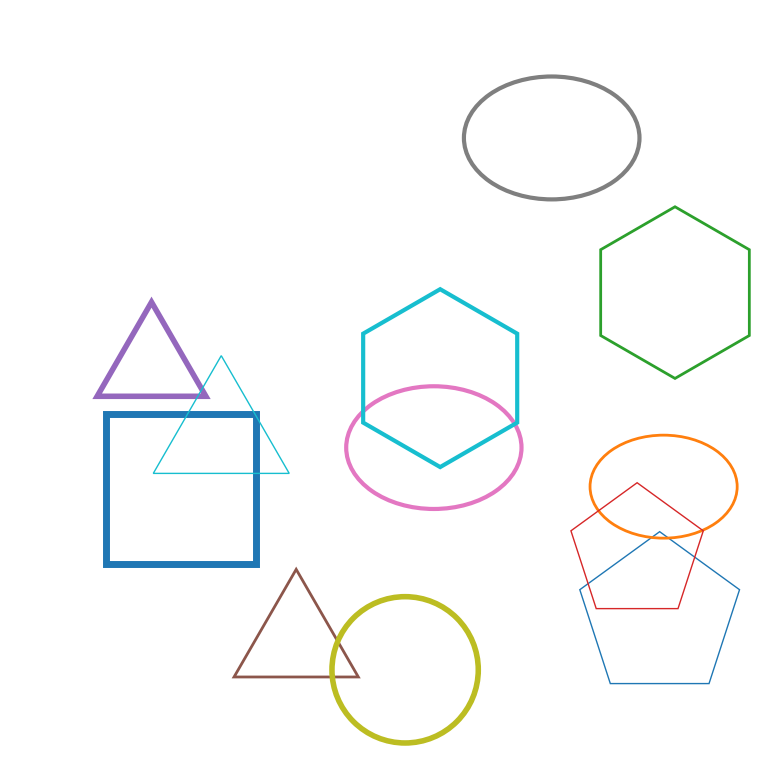[{"shape": "pentagon", "thickness": 0.5, "radius": 0.55, "center": [0.857, 0.2]}, {"shape": "square", "thickness": 2.5, "radius": 0.49, "center": [0.235, 0.366]}, {"shape": "oval", "thickness": 1, "radius": 0.48, "center": [0.862, 0.368]}, {"shape": "hexagon", "thickness": 1, "radius": 0.56, "center": [0.877, 0.62]}, {"shape": "pentagon", "thickness": 0.5, "radius": 0.45, "center": [0.827, 0.283]}, {"shape": "triangle", "thickness": 2, "radius": 0.41, "center": [0.197, 0.526]}, {"shape": "triangle", "thickness": 1, "radius": 0.47, "center": [0.385, 0.167]}, {"shape": "oval", "thickness": 1.5, "radius": 0.57, "center": [0.563, 0.419]}, {"shape": "oval", "thickness": 1.5, "radius": 0.57, "center": [0.716, 0.821]}, {"shape": "circle", "thickness": 2, "radius": 0.48, "center": [0.526, 0.13]}, {"shape": "hexagon", "thickness": 1.5, "radius": 0.58, "center": [0.572, 0.509]}, {"shape": "triangle", "thickness": 0.5, "radius": 0.51, "center": [0.287, 0.436]}]